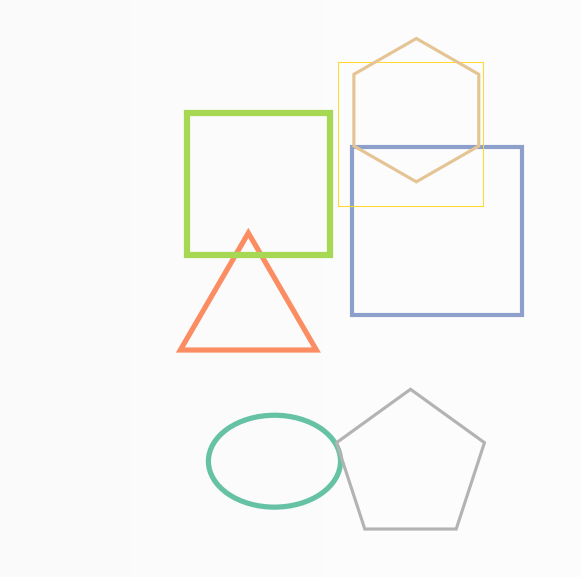[{"shape": "oval", "thickness": 2.5, "radius": 0.57, "center": [0.472, 0.201]}, {"shape": "triangle", "thickness": 2.5, "radius": 0.68, "center": [0.427, 0.461]}, {"shape": "square", "thickness": 2, "radius": 0.73, "center": [0.752, 0.599]}, {"shape": "square", "thickness": 3, "radius": 0.62, "center": [0.445, 0.68]}, {"shape": "square", "thickness": 0.5, "radius": 0.63, "center": [0.706, 0.767]}, {"shape": "hexagon", "thickness": 1.5, "radius": 0.62, "center": [0.716, 0.808]}, {"shape": "pentagon", "thickness": 1.5, "radius": 0.67, "center": [0.706, 0.191]}]